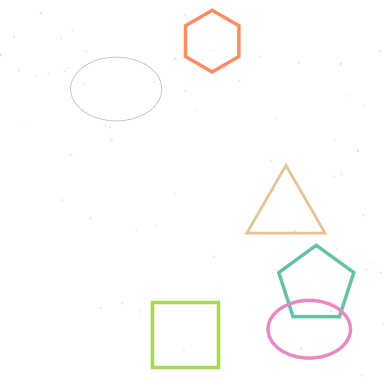[{"shape": "pentagon", "thickness": 2.5, "radius": 0.51, "center": [0.822, 0.26]}, {"shape": "hexagon", "thickness": 2.5, "radius": 0.4, "center": [0.551, 0.893]}, {"shape": "oval", "thickness": 2.5, "radius": 0.54, "center": [0.803, 0.145]}, {"shape": "square", "thickness": 2.5, "radius": 0.43, "center": [0.48, 0.131]}, {"shape": "triangle", "thickness": 2, "radius": 0.59, "center": [0.743, 0.453]}, {"shape": "oval", "thickness": 0.5, "radius": 0.59, "center": [0.302, 0.769]}]